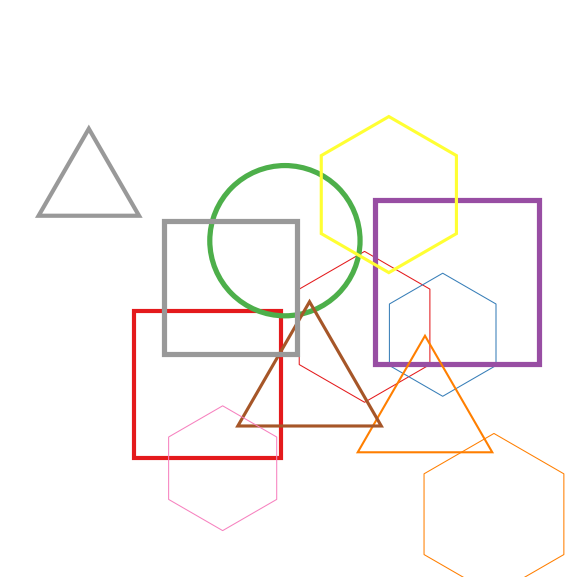[{"shape": "hexagon", "thickness": 0.5, "radius": 0.65, "center": [0.631, 0.433]}, {"shape": "square", "thickness": 2, "radius": 0.64, "center": [0.36, 0.333]}, {"shape": "hexagon", "thickness": 0.5, "radius": 0.53, "center": [0.767, 0.419]}, {"shape": "circle", "thickness": 2.5, "radius": 0.65, "center": [0.493, 0.582]}, {"shape": "square", "thickness": 2.5, "radius": 0.71, "center": [0.792, 0.511]}, {"shape": "hexagon", "thickness": 0.5, "radius": 0.7, "center": [0.855, 0.109]}, {"shape": "triangle", "thickness": 1, "radius": 0.67, "center": [0.736, 0.283]}, {"shape": "hexagon", "thickness": 1.5, "radius": 0.68, "center": [0.673, 0.662]}, {"shape": "triangle", "thickness": 1.5, "radius": 0.72, "center": [0.536, 0.333]}, {"shape": "hexagon", "thickness": 0.5, "radius": 0.54, "center": [0.386, 0.188]}, {"shape": "triangle", "thickness": 2, "radius": 0.5, "center": [0.154, 0.676]}, {"shape": "square", "thickness": 2.5, "radius": 0.57, "center": [0.399, 0.502]}]